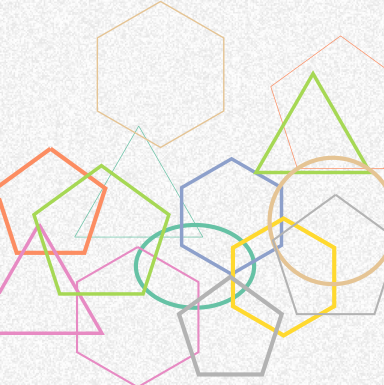[{"shape": "triangle", "thickness": 0.5, "radius": 0.96, "center": [0.36, 0.48]}, {"shape": "oval", "thickness": 3, "radius": 0.77, "center": [0.507, 0.308]}, {"shape": "pentagon", "thickness": 3, "radius": 0.75, "center": [0.131, 0.464]}, {"shape": "pentagon", "thickness": 0.5, "radius": 0.95, "center": [0.885, 0.716]}, {"shape": "hexagon", "thickness": 2.5, "radius": 0.75, "center": [0.601, 0.438]}, {"shape": "hexagon", "thickness": 1.5, "radius": 0.91, "center": [0.358, 0.176]}, {"shape": "triangle", "thickness": 2.5, "radius": 0.94, "center": [0.101, 0.229]}, {"shape": "triangle", "thickness": 2.5, "radius": 0.86, "center": [0.813, 0.638]}, {"shape": "pentagon", "thickness": 2.5, "radius": 0.92, "center": [0.263, 0.386]}, {"shape": "hexagon", "thickness": 3, "radius": 0.76, "center": [0.737, 0.281]}, {"shape": "circle", "thickness": 3, "radius": 0.82, "center": [0.864, 0.426]}, {"shape": "hexagon", "thickness": 1, "radius": 0.95, "center": [0.417, 0.807]}, {"shape": "pentagon", "thickness": 1.5, "radius": 0.86, "center": [0.872, 0.323]}, {"shape": "pentagon", "thickness": 3, "radius": 0.7, "center": [0.598, 0.141]}]